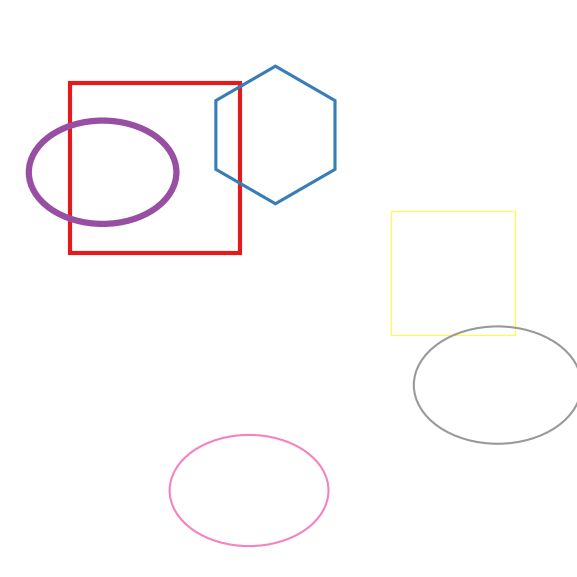[{"shape": "square", "thickness": 2, "radius": 0.74, "center": [0.269, 0.708]}, {"shape": "hexagon", "thickness": 1.5, "radius": 0.6, "center": [0.477, 0.765]}, {"shape": "oval", "thickness": 3, "radius": 0.64, "center": [0.178, 0.701]}, {"shape": "square", "thickness": 0.5, "radius": 0.54, "center": [0.784, 0.526]}, {"shape": "oval", "thickness": 1, "radius": 0.69, "center": [0.431, 0.15]}, {"shape": "oval", "thickness": 1, "radius": 0.73, "center": [0.862, 0.332]}]